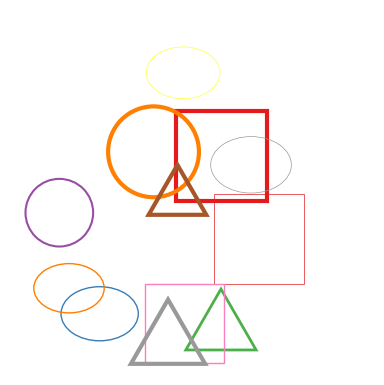[{"shape": "square", "thickness": 0.5, "radius": 0.58, "center": [0.672, 0.379]}, {"shape": "square", "thickness": 3, "radius": 0.59, "center": [0.575, 0.595]}, {"shape": "oval", "thickness": 1, "radius": 0.5, "center": [0.259, 0.185]}, {"shape": "triangle", "thickness": 2, "radius": 0.53, "center": [0.574, 0.144]}, {"shape": "circle", "thickness": 1.5, "radius": 0.44, "center": [0.154, 0.448]}, {"shape": "oval", "thickness": 1, "radius": 0.46, "center": [0.179, 0.251]}, {"shape": "circle", "thickness": 3, "radius": 0.59, "center": [0.399, 0.606]}, {"shape": "oval", "thickness": 0.5, "radius": 0.48, "center": [0.476, 0.811]}, {"shape": "triangle", "thickness": 3, "radius": 0.43, "center": [0.461, 0.485]}, {"shape": "square", "thickness": 1, "radius": 0.51, "center": [0.478, 0.16]}, {"shape": "oval", "thickness": 0.5, "radius": 0.52, "center": [0.652, 0.572]}, {"shape": "triangle", "thickness": 3, "radius": 0.56, "center": [0.436, 0.111]}]